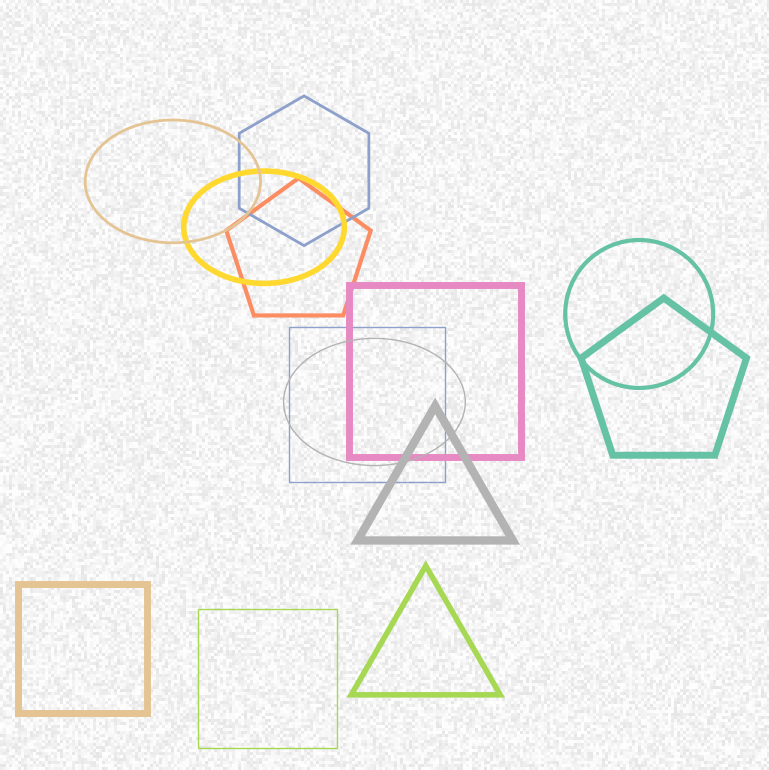[{"shape": "circle", "thickness": 1.5, "radius": 0.48, "center": [0.83, 0.592]}, {"shape": "pentagon", "thickness": 2.5, "radius": 0.56, "center": [0.862, 0.5]}, {"shape": "pentagon", "thickness": 1.5, "radius": 0.49, "center": [0.388, 0.67]}, {"shape": "hexagon", "thickness": 1, "radius": 0.49, "center": [0.395, 0.778]}, {"shape": "square", "thickness": 0.5, "radius": 0.51, "center": [0.477, 0.475]}, {"shape": "square", "thickness": 2.5, "radius": 0.56, "center": [0.565, 0.519]}, {"shape": "square", "thickness": 0.5, "radius": 0.45, "center": [0.348, 0.119]}, {"shape": "triangle", "thickness": 2, "radius": 0.56, "center": [0.553, 0.153]}, {"shape": "oval", "thickness": 2, "radius": 0.52, "center": [0.343, 0.705]}, {"shape": "oval", "thickness": 1, "radius": 0.57, "center": [0.224, 0.764]}, {"shape": "square", "thickness": 2.5, "radius": 0.42, "center": [0.107, 0.158]}, {"shape": "oval", "thickness": 0.5, "radius": 0.59, "center": [0.486, 0.478]}, {"shape": "triangle", "thickness": 3, "radius": 0.58, "center": [0.565, 0.356]}]